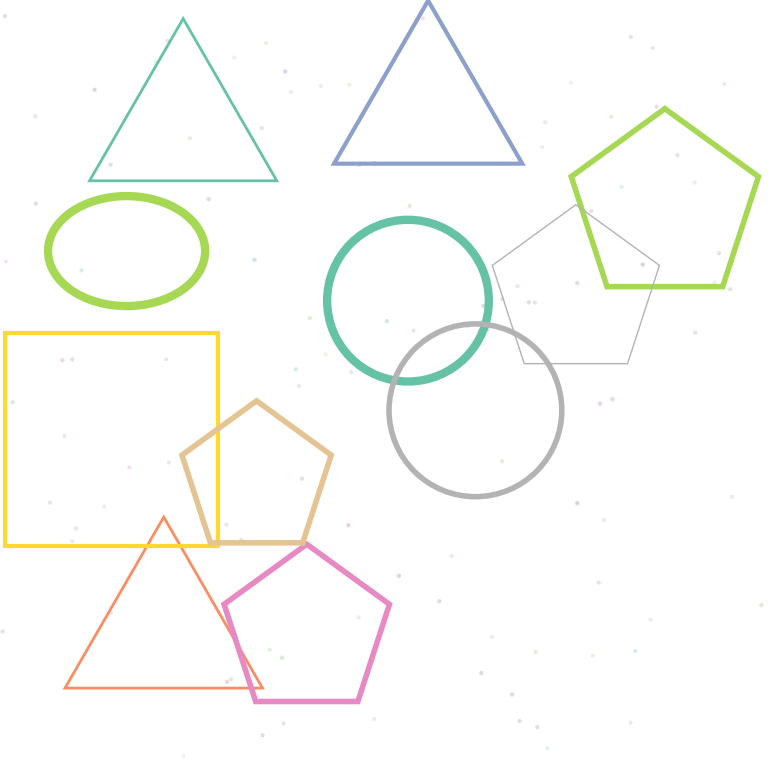[{"shape": "triangle", "thickness": 1, "radius": 0.7, "center": [0.238, 0.835]}, {"shape": "circle", "thickness": 3, "radius": 0.53, "center": [0.53, 0.61]}, {"shape": "triangle", "thickness": 1, "radius": 0.74, "center": [0.213, 0.18]}, {"shape": "triangle", "thickness": 1.5, "radius": 0.71, "center": [0.556, 0.858]}, {"shape": "pentagon", "thickness": 2, "radius": 0.56, "center": [0.398, 0.18]}, {"shape": "pentagon", "thickness": 2, "radius": 0.64, "center": [0.863, 0.731]}, {"shape": "oval", "thickness": 3, "radius": 0.51, "center": [0.164, 0.674]}, {"shape": "square", "thickness": 1.5, "radius": 0.69, "center": [0.145, 0.429]}, {"shape": "pentagon", "thickness": 2, "radius": 0.51, "center": [0.333, 0.377]}, {"shape": "pentagon", "thickness": 0.5, "radius": 0.57, "center": [0.748, 0.62]}, {"shape": "circle", "thickness": 2, "radius": 0.56, "center": [0.617, 0.467]}]